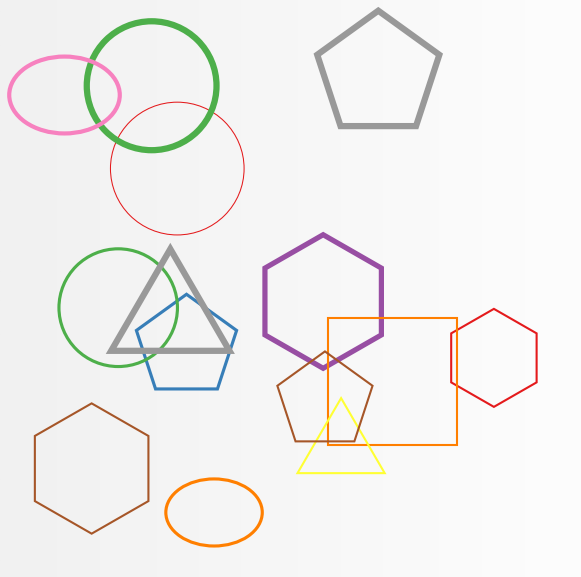[{"shape": "hexagon", "thickness": 1, "radius": 0.42, "center": [0.85, 0.379]}, {"shape": "circle", "thickness": 0.5, "radius": 0.57, "center": [0.305, 0.707]}, {"shape": "pentagon", "thickness": 1.5, "radius": 0.45, "center": [0.321, 0.399]}, {"shape": "circle", "thickness": 1.5, "radius": 0.51, "center": [0.203, 0.466]}, {"shape": "circle", "thickness": 3, "radius": 0.56, "center": [0.261, 0.851]}, {"shape": "hexagon", "thickness": 2.5, "radius": 0.58, "center": [0.556, 0.477]}, {"shape": "square", "thickness": 1, "radius": 0.55, "center": [0.675, 0.338]}, {"shape": "oval", "thickness": 1.5, "radius": 0.41, "center": [0.368, 0.112]}, {"shape": "triangle", "thickness": 1, "radius": 0.43, "center": [0.587, 0.223]}, {"shape": "pentagon", "thickness": 1, "radius": 0.43, "center": [0.559, 0.305]}, {"shape": "hexagon", "thickness": 1, "radius": 0.56, "center": [0.158, 0.188]}, {"shape": "oval", "thickness": 2, "radius": 0.48, "center": [0.111, 0.835]}, {"shape": "pentagon", "thickness": 3, "radius": 0.55, "center": [0.651, 0.87]}, {"shape": "triangle", "thickness": 3, "radius": 0.59, "center": [0.293, 0.45]}]